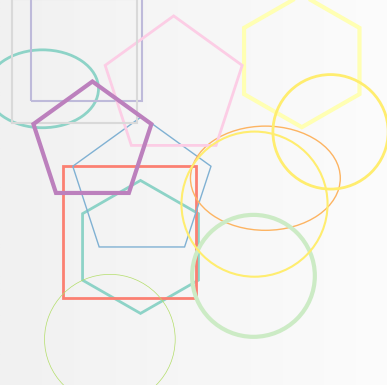[{"shape": "hexagon", "thickness": 2, "radius": 0.86, "center": [0.363, 0.359]}, {"shape": "oval", "thickness": 2, "radius": 0.72, "center": [0.11, 0.769]}, {"shape": "hexagon", "thickness": 3, "radius": 0.86, "center": [0.779, 0.842]}, {"shape": "square", "thickness": 1.5, "radius": 0.72, "center": [0.224, 0.881]}, {"shape": "square", "thickness": 2, "radius": 0.86, "center": [0.334, 0.396]}, {"shape": "pentagon", "thickness": 1, "radius": 0.94, "center": [0.366, 0.51]}, {"shape": "oval", "thickness": 1, "radius": 0.97, "center": [0.685, 0.537]}, {"shape": "circle", "thickness": 0.5, "radius": 0.84, "center": [0.284, 0.119]}, {"shape": "pentagon", "thickness": 2, "radius": 0.93, "center": [0.448, 0.773]}, {"shape": "square", "thickness": 1.5, "radius": 0.81, "center": [0.191, 0.841]}, {"shape": "pentagon", "thickness": 3, "radius": 0.8, "center": [0.239, 0.628]}, {"shape": "circle", "thickness": 3, "radius": 0.79, "center": [0.654, 0.283]}, {"shape": "circle", "thickness": 1.5, "radius": 0.94, "center": [0.657, 0.47]}, {"shape": "circle", "thickness": 2, "radius": 0.74, "center": [0.853, 0.658]}]